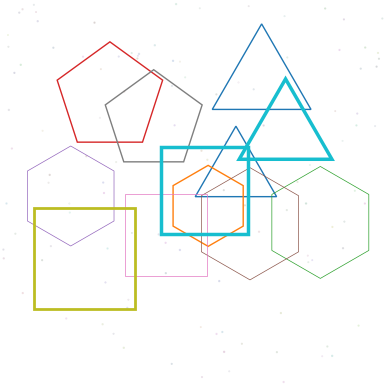[{"shape": "triangle", "thickness": 1, "radius": 0.74, "center": [0.68, 0.79]}, {"shape": "triangle", "thickness": 1, "radius": 0.61, "center": [0.613, 0.55]}, {"shape": "hexagon", "thickness": 1, "radius": 0.53, "center": [0.541, 0.465]}, {"shape": "hexagon", "thickness": 0.5, "radius": 0.73, "center": [0.832, 0.422]}, {"shape": "pentagon", "thickness": 1, "radius": 0.72, "center": [0.285, 0.747]}, {"shape": "hexagon", "thickness": 0.5, "radius": 0.65, "center": [0.184, 0.491]}, {"shape": "hexagon", "thickness": 0.5, "radius": 0.73, "center": [0.649, 0.419]}, {"shape": "square", "thickness": 0.5, "radius": 0.53, "center": [0.43, 0.39]}, {"shape": "pentagon", "thickness": 1, "radius": 0.66, "center": [0.399, 0.687]}, {"shape": "square", "thickness": 2, "radius": 0.65, "center": [0.22, 0.328]}, {"shape": "triangle", "thickness": 2.5, "radius": 0.7, "center": [0.742, 0.656]}, {"shape": "square", "thickness": 2.5, "radius": 0.56, "center": [0.531, 0.505]}]